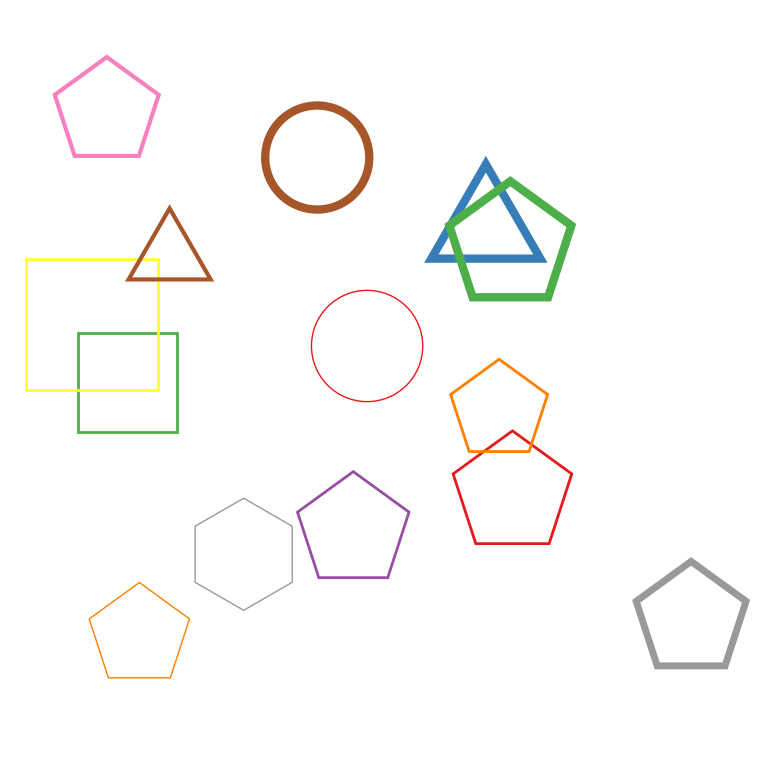[{"shape": "circle", "thickness": 0.5, "radius": 0.36, "center": [0.477, 0.551]}, {"shape": "pentagon", "thickness": 1, "radius": 0.4, "center": [0.666, 0.36]}, {"shape": "triangle", "thickness": 3, "radius": 0.41, "center": [0.631, 0.705]}, {"shape": "square", "thickness": 1, "radius": 0.32, "center": [0.165, 0.503]}, {"shape": "pentagon", "thickness": 3, "radius": 0.42, "center": [0.663, 0.681]}, {"shape": "pentagon", "thickness": 1, "radius": 0.38, "center": [0.459, 0.311]}, {"shape": "pentagon", "thickness": 1, "radius": 0.33, "center": [0.648, 0.467]}, {"shape": "pentagon", "thickness": 0.5, "radius": 0.34, "center": [0.181, 0.175]}, {"shape": "square", "thickness": 1, "radius": 0.43, "center": [0.119, 0.579]}, {"shape": "triangle", "thickness": 1.5, "radius": 0.31, "center": [0.22, 0.668]}, {"shape": "circle", "thickness": 3, "radius": 0.34, "center": [0.412, 0.795]}, {"shape": "pentagon", "thickness": 1.5, "radius": 0.35, "center": [0.139, 0.855]}, {"shape": "hexagon", "thickness": 0.5, "radius": 0.36, "center": [0.316, 0.28]}, {"shape": "pentagon", "thickness": 2.5, "radius": 0.37, "center": [0.898, 0.196]}]